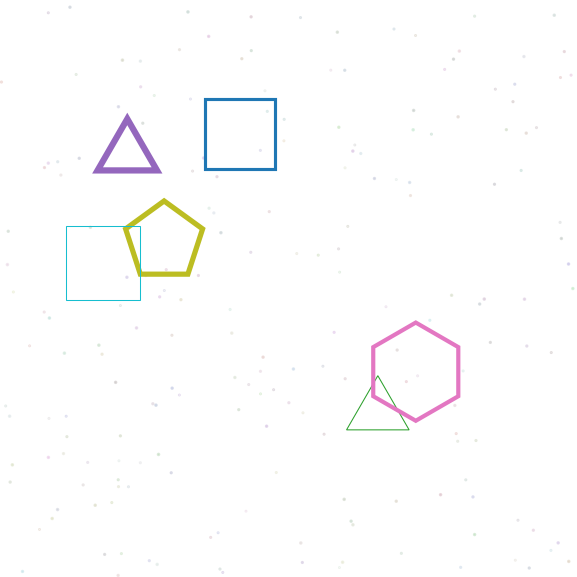[{"shape": "square", "thickness": 1.5, "radius": 0.3, "center": [0.416, 0.767]}, {"shape": "triangle", "thickness": 0.5, "radius": 0.31, "center": [0.654, 0.286]}, {"shape": "triangle", "thickness": 3, "radius": 0.3, "center": [0.22, 0.734]}, {"shape": "hexagon", "thickness": 2, "radius": 0.43, "center": [0.72, 0.356]}, {"shape": "pentagon", "thickness": 2.5, "radius": 0.35, "center": [0.284, 0.581]}, {"shape": "square", "thickness": 0.5, "radius": 0.32, "center": [0.179, 0.543]}]